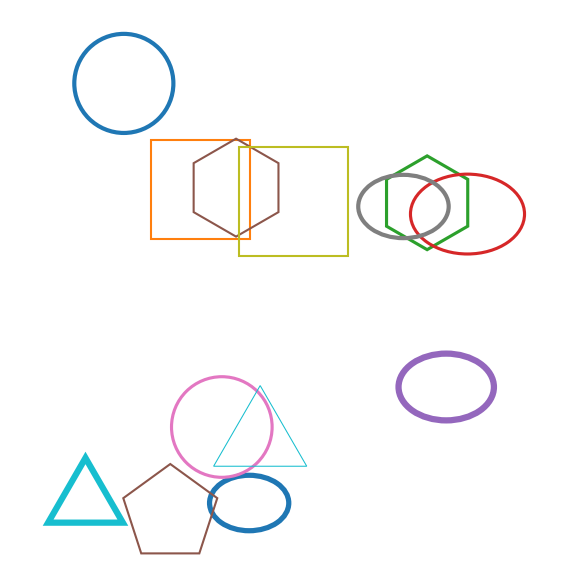[{"shape": "circle", "thickness": 2, "radius": 0.43, "center": [0.214, 0.855]}, {"shape": "oval", "thickness": 2.5, "radius": 0.34, "center": [0.431, 0.128]}, {"shape": "square", "thickness": 1, "radius": 0.43, "center": [0.347, 0.671]}, {"shape": "hexagon", "thickness": 1.5, "radius": 0.41, "center": [0.74, 0.648]}, {"shape": "oval", "thickness": 1.5, "radius": 0.49, "center": [0.81, 0.628]}, {"shape": "oval", "thickness": 3, "radius": 0.41, "center": [0.773, 0.329]}, {"shape": "pentagon", "thickness": 1, "radius": 0.43, "center": [0.295, 0.11]}, {"shape": "hexagon", "thickness": 1, "radius": 0.42, "center": [0.409, 0.674]}, {"shape": "circle", "thickness": 1.5, "radius": 0.44, "center": [0.384, 0.26]}, {"shape": "oval", "thickness": 2, "radius": 0.39, "center": [0.699, 0.642]}, {"shape": "square", "thickness": 1, "radius": 0.47, "center": [0.509, 0.65]}, {"shape": "triangle", "thickness": 0.5, "radius": 0.47, "center": [0.451, 0.238]}, {"shape": "triangle", "thickness": 3, "radius": 0.37, "center": [0.148, 0.131]}]